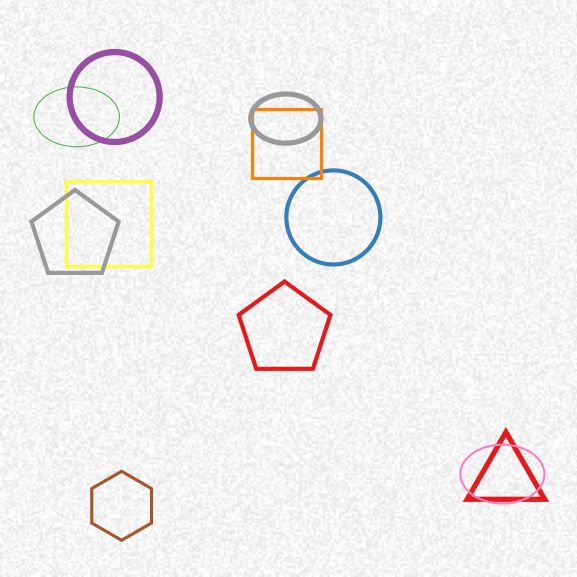[{"shape": "triangle", "thickness": 2.5, "radius": 0.39, "center": [0.876, 0.173]}, {"shape": "pentagon", "thickness": 2, "radius": 0.42, "center": [0.493, 0.428]}, {"shape": "circle", "thickness": 2, "radius": 0.41, "center": [0.577, 0.623]}, {"shape": "oval", "thickness": 0.5, "radius": 0.37, "center": [0.133, 0.797]}, {"shape": "circle", "thickness": 3, "radius": 0.39, "center": [0.199, 0.831]}, {"shape": "square", "thickness": 1.5, "radius": 0.3, "center": [0.496, 0.751]}, {"shape": "square", "thickness": 1.5, "radius": 0.37, "center": [0.188, 0.612]}, {"shape": "hexagon", "thickness": 1.5, "radius": 0.3, "center": [0.211, 0.123]}, {"shape": "oval", "thickness": 1, "radius": 0.36, "center": [0.87, 0.178]}, {"shape": "pentagon", "thickness": 2, "radius": 0.4, "center": [0.13, 0.591]}, {"shape": "oval", "thickness": 2.5, "radius": 0.3, "center": [0.495, 0.794]}]